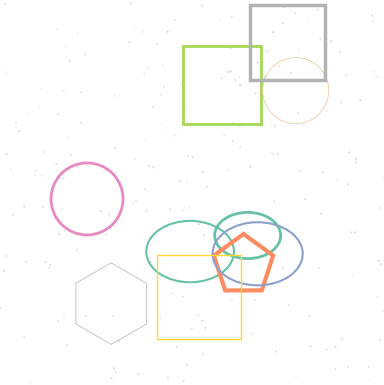[{"shape": "oval", "thickness": 1.5, "radius": 0.57, "center": [0.494, 0.347]}, {"shape": "oval", "thickness": 2, "radius": 0.43, "center": [0.643, 0.388]}, {"shape": "pentagon", "thickness": 3, "radius": 0.41, "center": [0.632, 0.311]}, {"shape": "oval", "thickness": 1.5, "radius": 0.59, "center": [0.669, 0.341]}, {"shape": "circle", "thickness": 2, "radius": 0.47, "center": [0.226, 0.483]}, {"shape": "square", "thickness": 2, "radius": 0.51, "center": [0.577, 0.78]}, {"shape": "square", "thickness": 1, "radius": 0.55, "center": [0.517, 0.229]}, {"shape": "circle", "thickness": 0.5, "radius": 0.43, "center": [0.768, 0.765]}, {"shape": "square", "thickness": 2.5, "radius": 0.49, "center": [0.746, 0.89]}, {"shape": "hexagon", "thickness": 0.5, "radius": 0.53, "center": [0.289, 0.211]}]